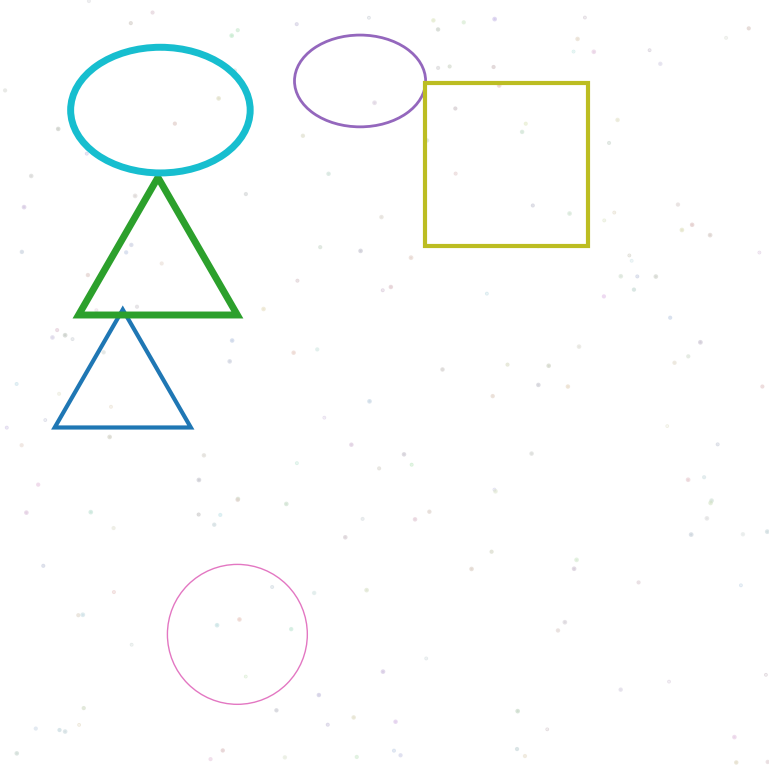[{"shape": "triangle", "thickness": 1.5, "radius": 0.51, "center": [0.159, 0.496]}, {"shape": "triangle", "thickness": 2.5, "radius": 0.6, "center": [0.205, 0.65]}, {"shape": "oval", "thickness": 1, "radius": 0.43, "center": [0.468, 0.895]}, {"shape": "circle", "thickness": 0.5, "radius": 0.45, "center": [0.308, 0.176]}, {"shape": "square", "thickness": 1.5, "radius": 0.53, "center": [0.658, 0.787]}, {"shape": "oval", "thickness": 2.5, "radius": 0.58, "center": [0.208, 0.857]}]